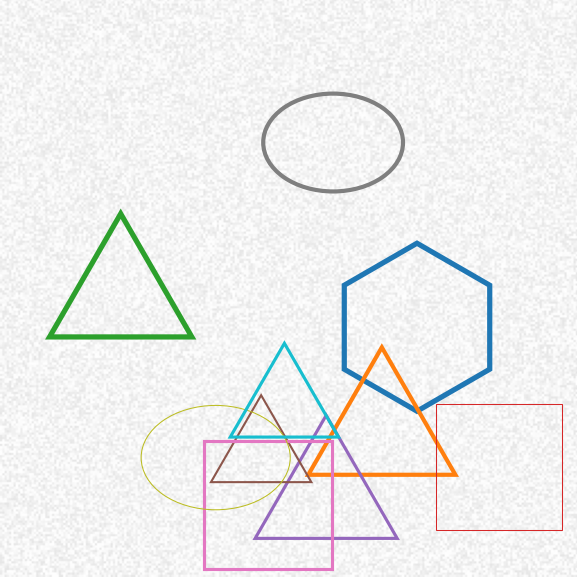[{"shape": "hexagon", "thickness": 2.5, "radius": 0.73, "center": [0.722, 0.433]}, {"shape": "triangle", "thickness": 2, "radius": 0.74, "center": [0.661, 0.251]}, {"shape": "triangle", "thickness": 2.5, "radius": 0.71, "center": [0.209, 0.487]}, {"shape": "square", "thickness": 0.5, "radius": 0.54, "center": [0.864, 0.191]}, {"shape": "triangle", "thickness": 1.5, "radius": 0.71, "center": [0.565, 0.138]}, {"shape": "triangle", "thickness": 1, "radius": 0.5, "center": [0.452, 0.214]}, {"shape": "square", "thickness": 1.5, "radius": 0.56, "center": [0.464, 0.124]}, {"shape": "oval", "thickness": 2, "radius": 0.61, "center": [0.577, 0.752]}, {"shape": "oval", "thickness": 0.5, "radius": 0.65, "center": [0.373, 0.207]}, {"shape": "triangle", "thickness": 1.5, "radius": 0.54, "center": [0.492, 0.296]}]